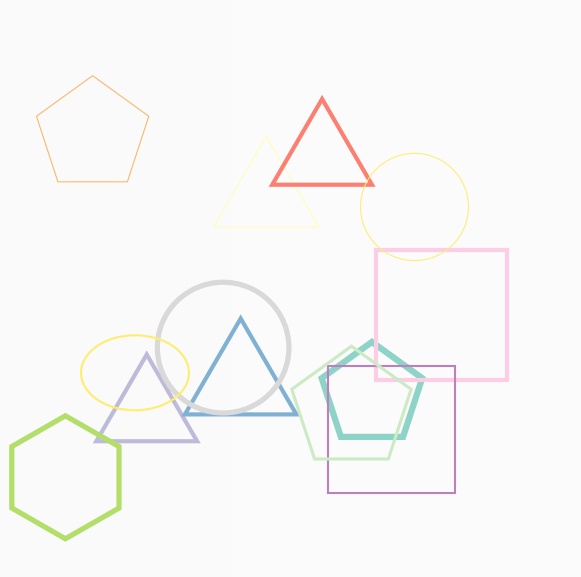[{"shape": "pentagon", "thickness": 3, "radius": 0.45, "center": [0.64, 0.316]}, {"shape": "triangle", "thickness": 0.5, "radius": 0.52, "center": [0.458, 0.658]}, {"shape": "triangle", "thickness": 2, "radius": 0.5, "center": [0.252, 0.285]}, {"shape": "triangle", "thickness": 2, "radius": 0.5, "center": [0.554, 0.729]}, {"shape": "triangle", "thickness": 2, "radius": 0.55, "center": [0.414, 0.337]}, {"shape": "pentagon", "thickness": 0.5, "radius": 0.51, "center": [0.159, 0.766]}, {"shape": "hexagon", "thickness": 2.5, "radius": 0.53, "center": [0.113, 0.173]}, {"shape": "square", "thickness": 2, "radius": 0.56, "center": [0.76, 0.454]}, {"shape": "circle", "thickness": 2.5, "radius": 0.57, "center": [0.384, 0.397]}, {"shape": "square", "thickness": 1, "radius": 0.55, "center": [0.674, 0.256]}, {"shape": "pentagon", "thickness": 1.5, "radius": 0.54, "center": [0.605, 0.292]}, {"shape": "circle", "thickness": 0.5, "radius": 0.46, "center": [0.713, 0.641]}, {"shape": "oval", "thickness": 1, "radius": 0.46, "center": [0.232, 0.354]}]